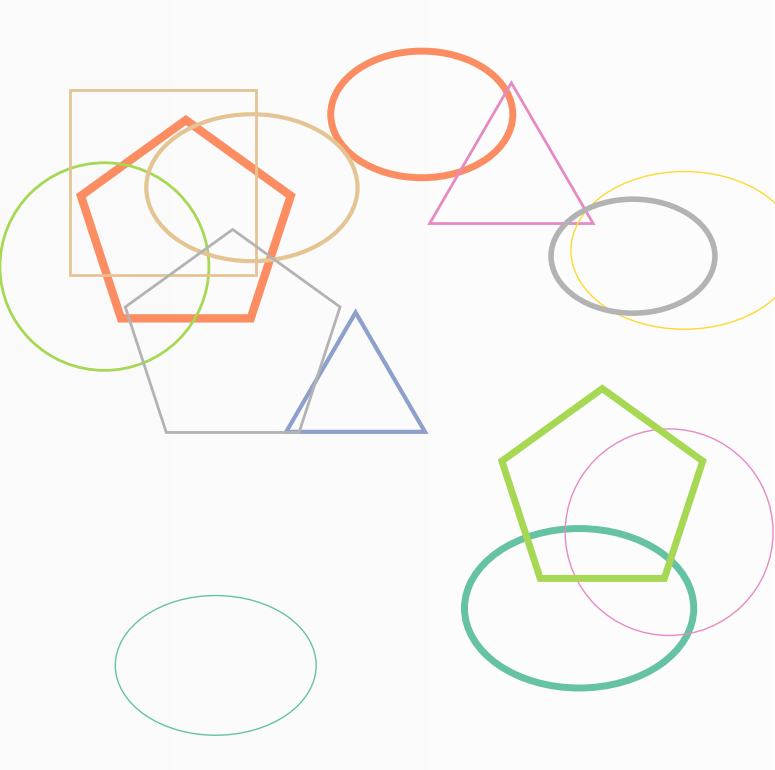[{"shape": "oval", "thickness": 0.5, "radius": 0.65, "center": [0.278, 0.136]}, {"shape": "oval", "thickness": 2.5, "radius": 0.74, "center": [0.747, 0.21]}, {"shape": "oval", "thickness": 2.5, "radius": 0.59, "center": [0.544, 0.851]}, {"shape": "pentagon", "thickness": 3, "radius": 0.71, "center": [0.24, 0.702]}, {"shape": "triangle", "thickness": 1.5, "radius": 0.52, "center": [0.459, 0.491]}, {"shape": "triangle", "thickness": 1, "radius": 0.61, "center": [0.66, 0.771]}, {"shape": "circle", "thickness": 0.5, "radius": 0.67, "center": [0.863, 0.309]}, {"shape": "pentagon", "thickness": 2.5, "radius": 0.68, "center": [0.777, 0.359]}, {"shape": "circle", "thickness": 1, "radius": 0.67, "center": [0.135, 0.654]}, {"shape": "oval", "thickness": 0.5, "radius": 0.73, "center": [0.883, 0.675]}, {"shape": "square", "thickness": 1, "radius": 0.6, "center": [0.21, 0.763]}, {"shape": "oval", "thickness": 1.5, "radius": 0.68, "center": [0.325, 0.756]}, {"shape": "oval", "thickness": 2, "radius": 0.53, "center": [0.817, 0.667]}, {"shape": "pentagon", "thickness": 1, "radius": 0.73, "center": [0.3, 0.556]}]